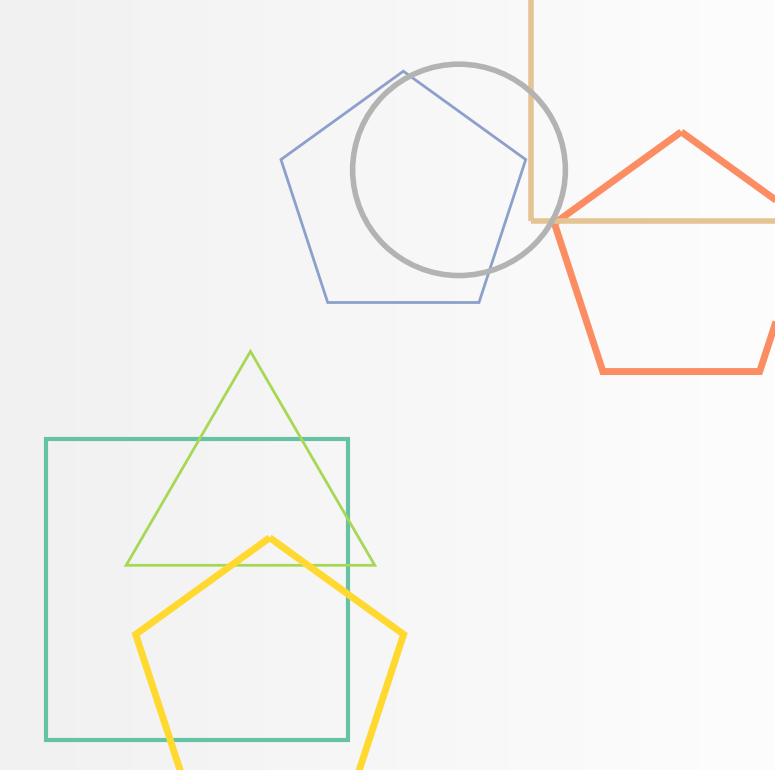[{"shape": "square", "thickness": 1.5, "radius": 0.98, "center": [0.254, 0.235]}, {"shape": "pentagon", "thickness": 2.5, "radius": 0.86, "center": [0.879, 0.657]}, {"shape": "pentagon", "thickness": 1, "radius": 0.83, "center": [0.52, 0.741]}, {"shape": "triangle", "thickness": 1, "radius": 0.93, "center": [0.323, 0.358]}, {"shape": "pentagon", "thickness": 2.5, "radius": 0.91, "center": [0.348, 0.12]}, {"shape": "square", "thickness": 2, "radius": 0.89, "center": [0.862, 0.89]}, {"shape": "circle", "thickness": 2, "radius": 0.69, "center": [0.592, 0.779]}]